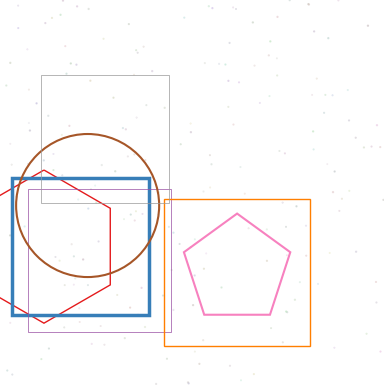[{"shape": "hexagon", "thickness": 1, "radius": 0.99, "center": [0.114, 0.359]}, {"shape": "square", "thickness": 2.5, "radius": 0.89, "center": [0.21, 0.36]}, {"shape": "square", "thickness": 0.5, "radius": 0.93, "center": [0.259, 0.324]}, {"shape": "square", "thickness": 1, "radius": 0.95, "center": [0.616, 0.293]}, {"shape": "circle", "thickness": 1.5, "radius": 0.93, "center": [0.228, 0.466]}, {"shape": "pentagon", "thickness": 1.5, "radius": 0.73, "center": [0.616, 0.3]}, {"shape": "square", "thickness": 0.5, "radius": 0.83, "center": [0.272, 0.639]}]